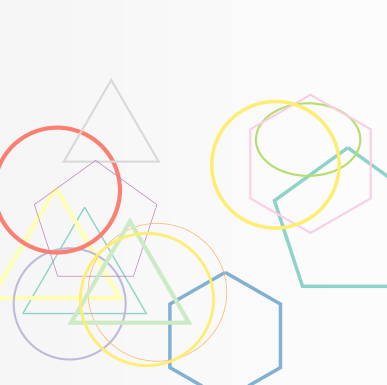[{"shape": "pentagon", "thickness": 2.5, "radius": 1.0, "center": [0.898, 0.417]}, {"shape": "triangle", "thickness": 1, "radius": 0.92, "center": [0.218, 0.278]}, {"shape": "triangle", "thickness": 3, "radius": 0.95, "center": [0.144, 0.321]}, {"shape": "circle", "thickness": 1.5, "radius": 0.72, "center": [0.18, 0.211]}, {"shape": "circle", "thickness": 3, "radius": 0.81, "center": [0.147, 0.506]}, {"shape": "hexagon", "thickness": 2.5, "radius": 0.82, "center": [0.581, 0.128]}, {"shape": "circle", "thickness": 0.5, "radius": 0.89, "center": [0.406, 0.241]}, {"shape": "oval", "thickness": 1.5, "radius": 0.67, "center": [0.795, 0.637]}, {"shape": "hexagon", "thickness": 1.5, "radius": 0.9, "center": [0.801, 0.574]}, {"shape": "triangle", "thickness": 1.5, "radius": 0.71, "center": [0.287, 0.651]}, {"shape": "pentagon", "thickness": 0.5, "radius": 0.83, "center": [0.247, 0.417]}, {"shape": "triangle", "thickness": 3, "radius": 0.88, "center": [0.335, 0.25]}, {"shape": "circle", "thickness": 2.5, "radius": 0.82, "center": [0.711, 0.572]}, {"shape": "circle", "thickness": 2, "radius": 0.86, "center": [0.379, 0.222]}]